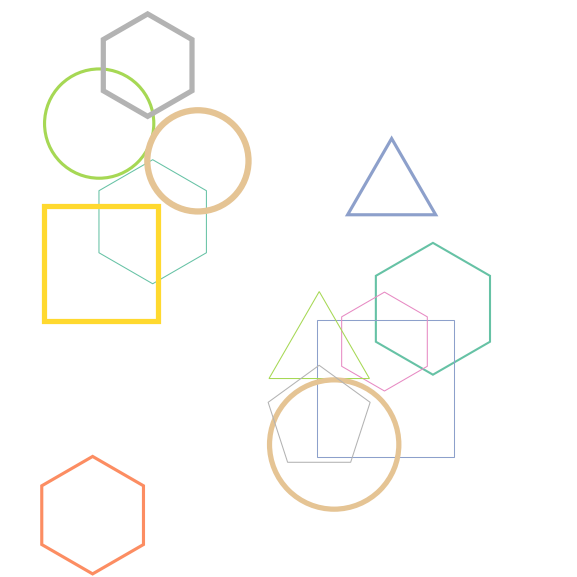[{"shape": "hexagon", "thickness": 0.5, "radius": 0.54, "center": [0.264, 0.615]}, {"shape": "hexagon", "thickness": 1, "radius": 0.57, "center": [0.75, 0.464]}, {"shape": "hexagon", "thickness": 1.5, "radius": 0.51, "center": [0.16, 0.107]}, {"shape": "triangle", "thickness": 1.5, "radius": 0.44, "center": [0.678, 0.671]}, {"shape": "square", "thickness": 0.5, "radius": 0.59, "center": [0.667, 0.327]}, {"shape": "hexagon", "thickness": 0.5, "radius": 0.43, "center": [0.666, 0.408]}, {"shape": "circle", "thickness": 1.5, "radius": 0.47, "center": [0.172, 0.785]}, {"shape": "triangle", "thickness": 0.5, "radius": 0.5, "center": [0.553, 0.394]}, {"shape": "square", "thickness": 2.5, "radius": 0.5, "center": [0.175, 0.543]}, {"shape": "circle", "thickness": 2.5, "radius": 0.56, "center": [0.579, 0.229]}, {"shape": "circle", "thickness": 3, "radius": 0.44, "center": [0.343, 0.721]}, {"shape": "pentagon", "thickness": 0.5, "radius": 0.46, "center": [0.553, 0.274]}, {"shape": "hexagon", "thickness": 2.5, "radius": 0.44, "center": [0.256, 0.886]}]